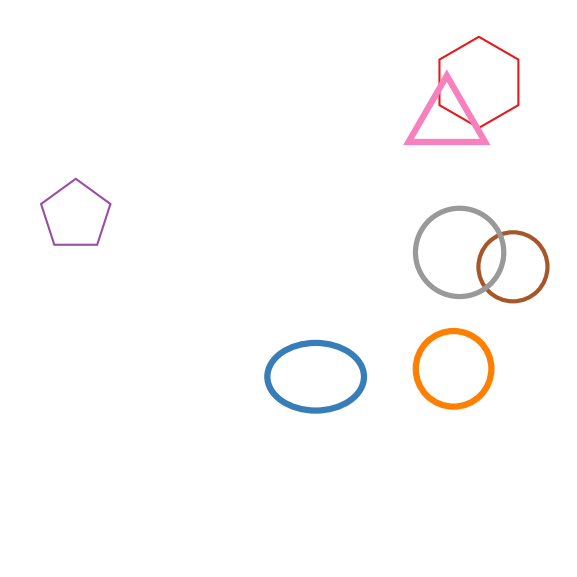[{"shape": "hexagon", "thickness": 1, "radius": 0.39, "center": [0.829, 0.857]}, {"shape": "oval", "thickness": 3, "radius": 0.42, "center": [0.547, 0.347]}, {"shape": "pentagon", "thickness": 1, "radius": 0.32, "center": [0.131, 0.626]}, {"shape": "circle", "thickness": 3, "radius": 0.33, "center": [0.785, 0.36]}, {"shape": "circle", "thickness": 2, "radius": 0.3, "center": [0.888, 0.537]}, {"shape": "triangle", "thickness": 3, "radius": 0.38, "center": [0.774, 0.792]}, {"shape": "circle", "thickness": 2.5, "radius": 0.38, "center": [0.796, 0.562]}]